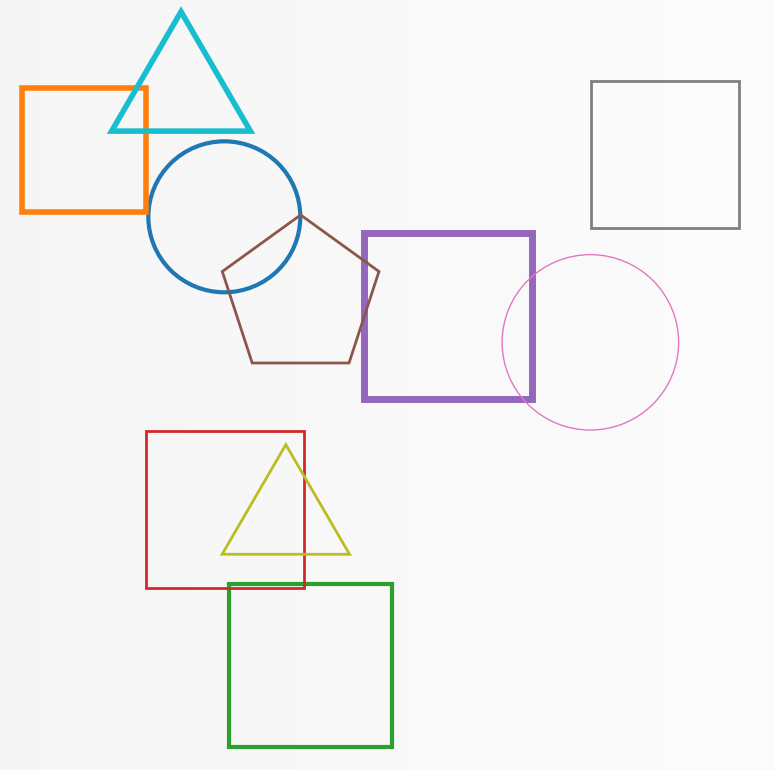[{"shape": "circle", "thickness": 1.5, "radius": 0.49, "center": [0.289, 0.718]}, {"shape": "square", "thickness": 2, "radius": 0.4, "center": [0.108, 0.805]}, {"shape": "square", "thickness": 1.5, "radius": 0.53, "center": [0.4, 0.136]}, {"shape": "square", "thickness": 1, "radius": 0.51, "center": [0.291, 0.338]}, {"shape": "square", "thickness": 2.5, "radius": 0.54, "center": [0.578, 0.589]}, {"shape": "pentagon", "thickness": 1, "radius": 0.53, "center": [0.388, 0.615]}, {"shape": "circle", "thickness": 0.5, "radius": 0.57, "center": [0.762, 0.555]}, {"shape": "square", "thickness": 1, "radius": 0.48, "center": [0.858, 0.8]}, {"shape": "triangle", "thickness": 1, "radius": 0.47, "center": [0.369, 0.328]}, {"shape": "triangle", "thickness": 2, "radius": 0.52, "center": [0.234, 0.881]}]